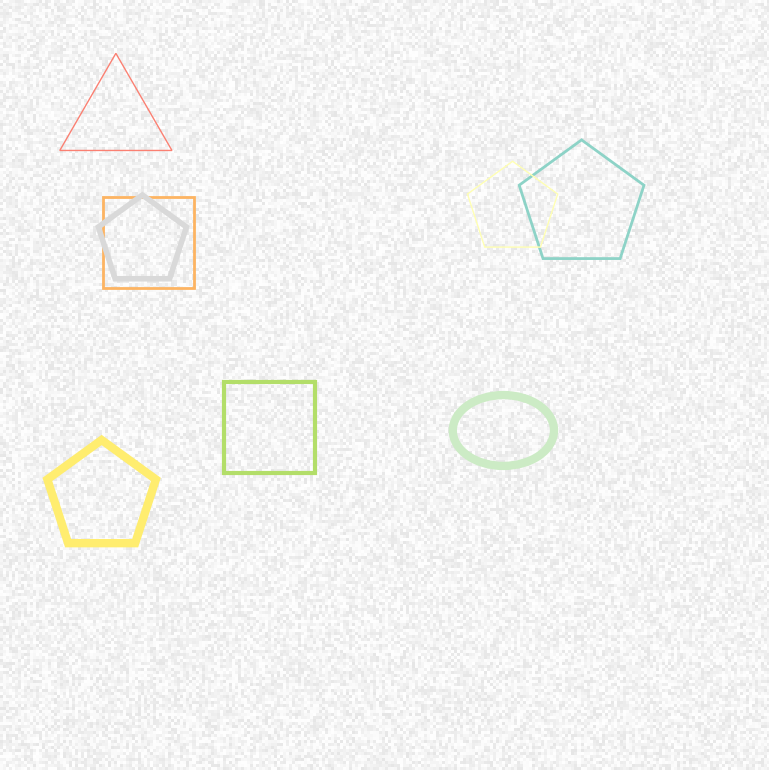[{"shape": "pentagon", "thickness": 1, "radius": 0.43, "center": [0.755, 0.733]}, {"shape": "pentagon", "thickness": 0.5, "radius": 0.31, "center": [0.666, 0.729]}, {"shape": "triangle", "thickness": 0.5, "radius": 0.42, "center": [0.15, 0.847]}, {"shape": "square", "thickness": 1, "radius": 0.3, "center": [0.193, 0.685]}, {"shape": "square", "thickness": 1.5, "radius": 0.3, "center": [0.35, 0.445]}, {"shape": "pentagon", "thickness": 2, "radius": 0.3, "center": [0.185, 0.687]}, {"shape": "oval", "thickness": 3, "radius": 0.33, "center": [0.654, 0.441]}, {"shape": "pentagon", "thickness": 3, "radius": 0.37, "center": [0.132, 0.355]}]